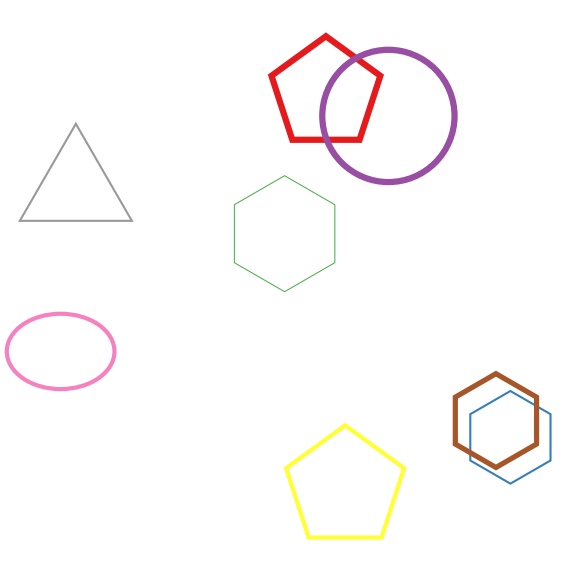[{"shape": "pentagon", "thickness": 3, "radius": 0.5, "center": [0.564, 0.837]}, {"shape": "hexagon", "thickness": 1, "radius": 0.4, "center": [0.884, 0.242]}, {"shape": "hexagon", "thickness": 0.5, "radius": 0.5, "center": [0.493, 0.594]}, {"shape": "circle", "thickness": 3, "radius": 0.57, "center": [0.673, 0.798]}, {"shape": "pentagon", "thickness": 2, "radius": 0.54, "center": [0.598, 0.155]}, {"shape": "hexagon", "thickness": 2.5, "radius": 0.41, "center": [0.859, 0.271]}, {"shape": "oval", "thickness": 2, "radius": 0.47, "center": [0.105, 0.391]}, {"shape": "triangle", "thickness": 1, "radius": 0.56, "center": [0.131, 0.673]}]